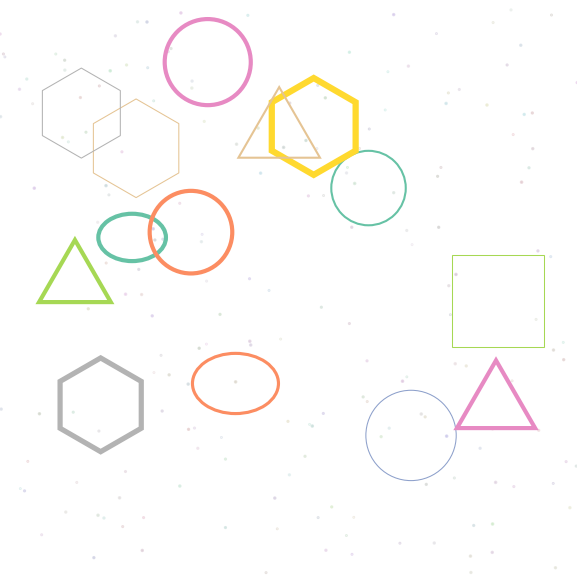[{"shape": "oval", "thickness": 2, "radius": 0.29, "center": [0.229, 0.588]}, {"shape": "circle", "thickness": 1, "radius": 0.32, "center": [0.638, 0.674]}, {"shape": "circle", "thickness": 2, "radius": 0.36, "center": [0.331, 0.597]}, {"shape": "oval", "thickness": 1.5, "radius": 0.37, "center": [0.408, 0.335]}, {"shape": "circle", "thickness": 0.5, "radius": 0.39, "center": [0.712, 0.245]}, {"shape": "circle", "thickness": 2, "radius": 0.37, "center": [0.36, 0.892]}, {"shape": "triangle", "thickness": 2, "radius": 0.39, "center": [0.859, 0.297]}, {"shape": "square", "thickness": 0.5, "radius": 0.4, "center": [0.862, 0.478]}, {"shape": "triangle", "thickness": 2, "radius": 0.36, "center": [0.13, 0.512]}, {"shape": "hexagon", "thickness": 3, "radius": 0.42, "center": [0.543, 0.78]}, {"shape": "triangle", "thickness": 1, "radius": 0.41, "center": [0.483, 0.767]}, {"shape": "hexagon", "thickness": 0.5, "radius": 0.43, "center": [0.236, 0.742]}, {"shape": "hexagon", "thickness": 2.5, "radius": 0.41, "center": [0.174, 0.298]}, {"shape": "hexagon", "thickness": 0.5, "radius": 0.39, "center": [0.141, 0.803]}]